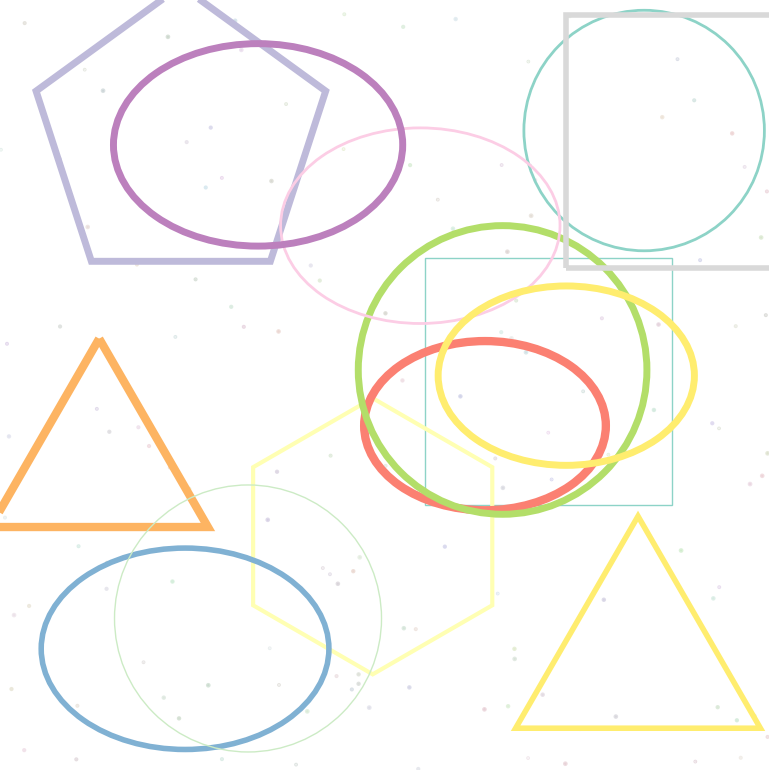[{"shape": "square", "thickness": 0.5, "radius": 0.8, "center": [0.712, 0.505]}, {"shape": "circle", "thickness": 1, "radius": 0.78, "center": [0.837, 0.83]}, {"shape": "hexagon", "thickness": 1.5, "radius": 0.9, "center": [0.484, 0.304]}, {"shape": "pentagon", "thickness": 2.5, "radius": 0.99, "center": [0.235, 0.821]}, {"shape": "oval", "thickness": 3, "radius": 0.78, "center": [0.63, 0.447]}, {"shape": "oval", "thickness": 2, "radius": 0.93, "center": [0.24, 0.157]}, {"shape": "triangle", "thickness": 3, "radius": 0.82, "center": [0.129, 0.397]}, {"shape": "circle", "thickness": 2.5, "radius": 0.94, "center": [0.653, 0.52]}, {"shape": "oval", "thickness": 1, "radius": 0.91, "center": [0.546, 0.707]}, {"shape": "square", "thickness": 2, "radius": 0.82, "center": [0.9, 0.816]}, {"shape": "oval", "thickness": 2.5, "radius": 0.94, "center": [0.335, 0.812]}, {"shape": "circle", "thickness": 0.5, "radius": 0.87, "center": [0.322, 0.197]}, {"shape": "oval", "thickness": 2.5, "radius": 0.83, "center": [0.735, 0.512]}, {"shape": "triangle", "thickness": 2, "radius": 0.92, "center": [0.829, 0.146]}]